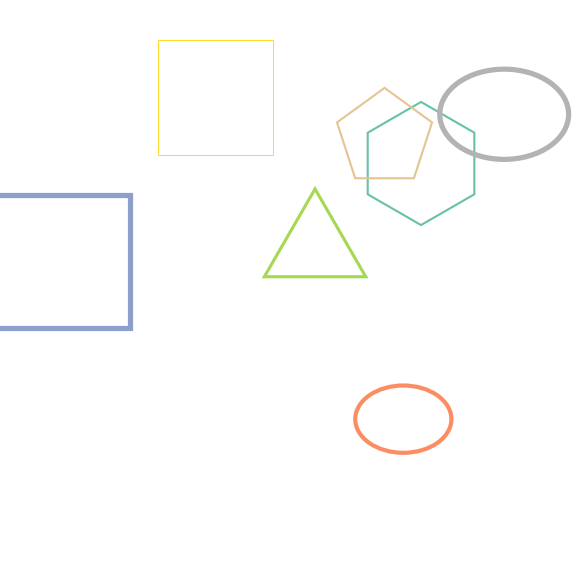[{"shape": "hexagon", "thickness": 1, "radius": 0.53, "center": [0.729, 0.716]}, {"shape": "oval", "thickness": 2, "radius": 0.42, "center": [0.698, 0.273]}, {"shape": "square", "thickness": 2.5, "radius": 0.58, "center": [0.111, 0.547]}, {"shape": "triangle", "thickness": 1.5, "radius": 0.51, "center": [0.546, 0.571]}, {"shape": "square", "thickness": 0.5, "radius": 0.5, "center": [0.374, 0.83]}, {"shape": "pentagon", "thickness": 1, "radius": 0.43, "center": [0.666, 0.76]}, {"shape": "oval", "thickness": 2.5, "radius": 0.56, "center": [0.873, 0.801]}]